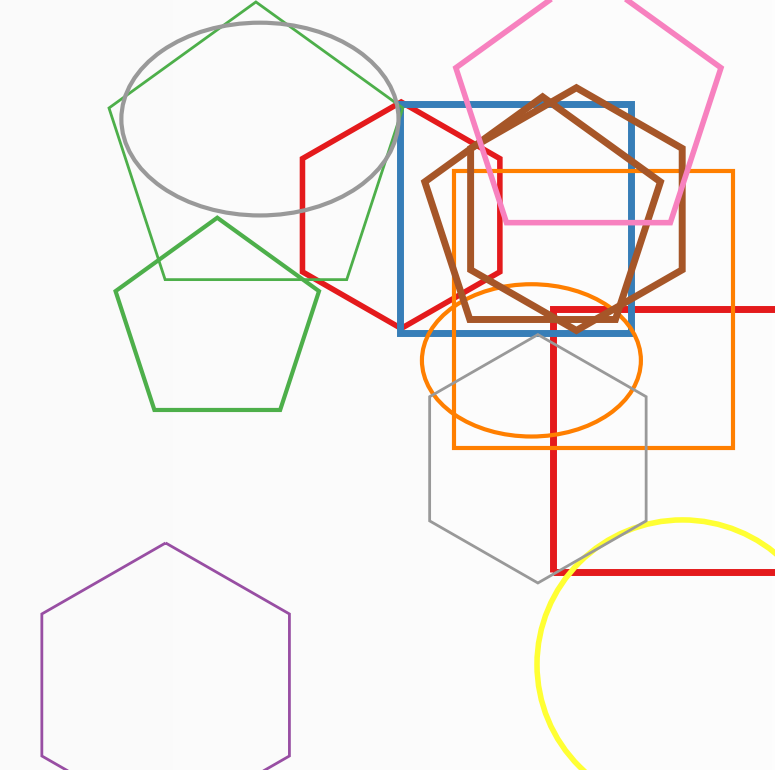[{"shape": "hexagon", "thickness": 2, "radius": 0.74, "center": [0.518, 0.72]}, {"shape": "square", "thickness": 2.5, "radius": 0.85, "center": [0.885, 0.428]}, {"shape": "square", "thickness": 2.5, "radius": 0.75, "center": [0.665, 0.716]}, {"shape": "pentagon", "thickness": 1, "radius": 1.0, "center": [0.33, 0.798]}, {"shape": "pentagon", "thickness": 1.5, "radius": 0.69, "center": [0.28, 0.579]}, {"shape": "hexagon", "thickness": 1, "radius": 0.92, "center": [0.214, 0.11]}, {"shape": "oval", "thickness": 1.5, "radius": 0.71, "center": [0.686, 0.532]}, {"shape": "square", "thickness": 1.5, "radius": 0.9, "center": [0.766, 0.598]}, {"shape": "circle", "thickness": 2, "radius": 0.94, "center": [0.881, 0.137]}, {"shape": "pentagon", "thickness": 2.5, "radius": 0.8, "center": [0.7, 0.714]}, {"shape": "hexagon", "thickness": 2.5, "radius": 0.79, "center": [0.744, 0.728]}, {"shape": "pentagon", "thickness": 2, "radius": 0.9, "center": [0.759, 0.856]}, {"shape": "oval", "thickness": 1.5, "radius": 0.89, "center": [0.335, 0.845]}, {"shape": "hexagon", "thickness": 1, "radius": 0.81, "center": [0.694, 0.404]}]